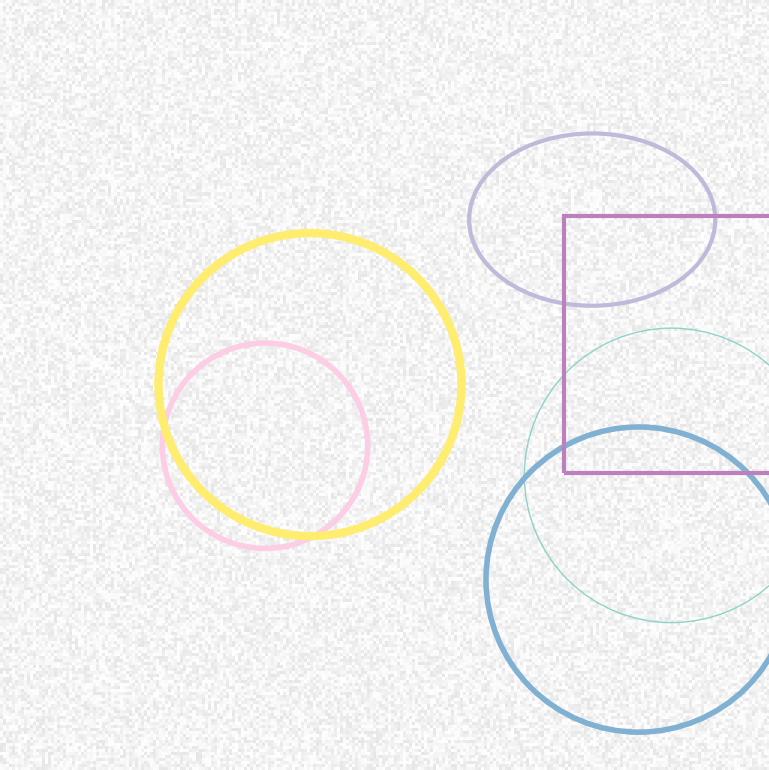[{"shape": "circle", "thickness": 0.5, "radius": 0.96, "center": [0.872, 0.383]}, {"shape": "oval", "thickness": 1.5, "radius": 0.8, "center": [0.769, 0.715]}, {"shape": "circle", "thickness": 2, "radius": 0.99, "center": [0.829, 0.247]}, {"shape": "circle", "thickness": 2, "radius": 0.67, "center": [0.344, 0.421]}, {"shape": "square", "thickness": 1.5, "radius": 0.83, "center": [0.899, 0.553]}, {"shape": "circle", "thickness": 3, "radius": 0.98, "center": [0.403, 0.501]}]